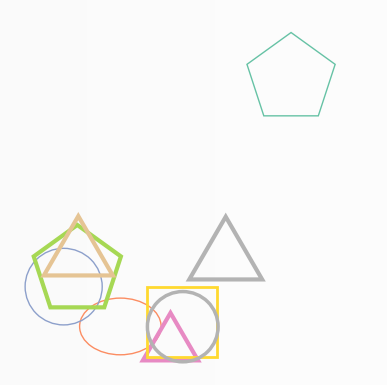[{"shape": "pentagon", "thickness": 1, "radius": 0.6, "center": [0.751, 0.796]}, {"shape": "oval", "thickness": 1, "radius": 0.53, "center": [0.311, 0.152]}, {"shape": "circle", "thickness": 1, "radius": 0.5, "center": [0.164, 0.256]}, {"shape": "triangle", "thickness": 3, "radius": 0.41, "center": [0.44, 0.105]}, {"shape": "pentagon", "thickness": 3, "radius": 0.59, "center": [0.2, 0.297]}, {"shape": "square", "thickness": 2, "radius": 0.45, "center": [0.469, 0.163]}, {"shape": "triangle", "thickness": 3, "radius": 0.51, "center": [0.202, 0.336]}, {"shape": "triangle", "thickness": 3, "radius": 0.54, "center": [0.582, 0.328]}, {"shape": "circle", "thickness": 2.5, "radius": 0.46, "center": [0.472, 0.151]}]